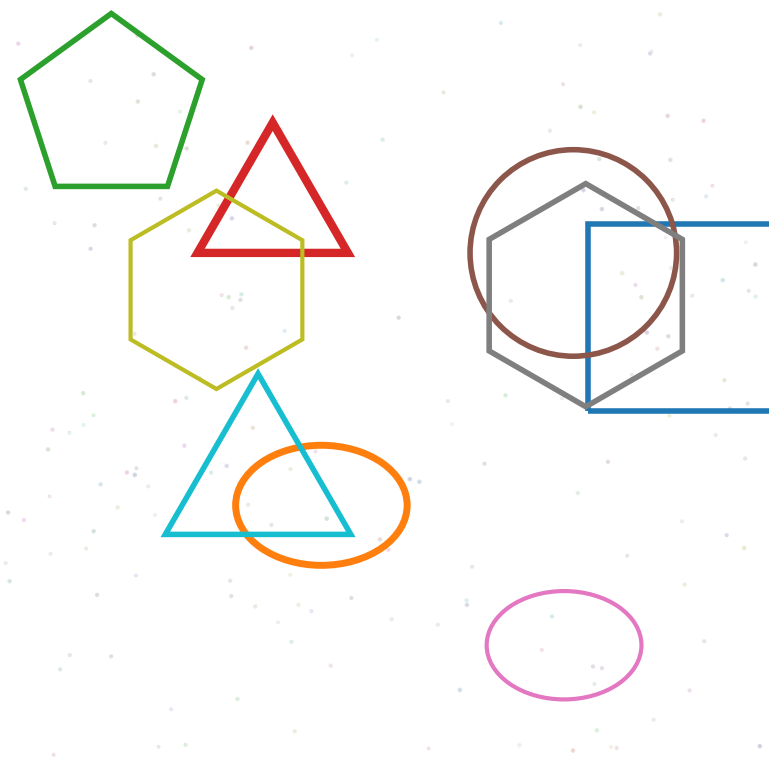[{"shape": "square", "thickness": 2, "radius": 0.61, "center": [0.886, 0.588]}, {"shape": "oval", "thickness": 2.5, "radius": 0.56, "center": [0.417, 0.344]}, {"shape": "pentagon", "thickness": 2, "radius": 0.62, "center": [0.145, 0.858]}, {"shape": "triangle", "thickness": 3, "radius": 0.56, "center": [0.354, 0.728]}, {"shape": "circle", "thickness": 2, "radius": 0.67, "center": [0.745, 0.671]}, {"shape": "oval", "thickness": 1.5, "radius": 0.5, "center": [0.733, 0.162]}, {"shape": "hexagon", "thickness": 2, "radius": 0.72, "center": [0.761, 0.617]}, {"shape": "hexagon", "thickness": 1.5, "radius": 0.64, "center": [0.281, 0.624]}, {"shape": "triangle", "thickness": 2, "radius": 0.7, "center": [0.335, 0.376]}]